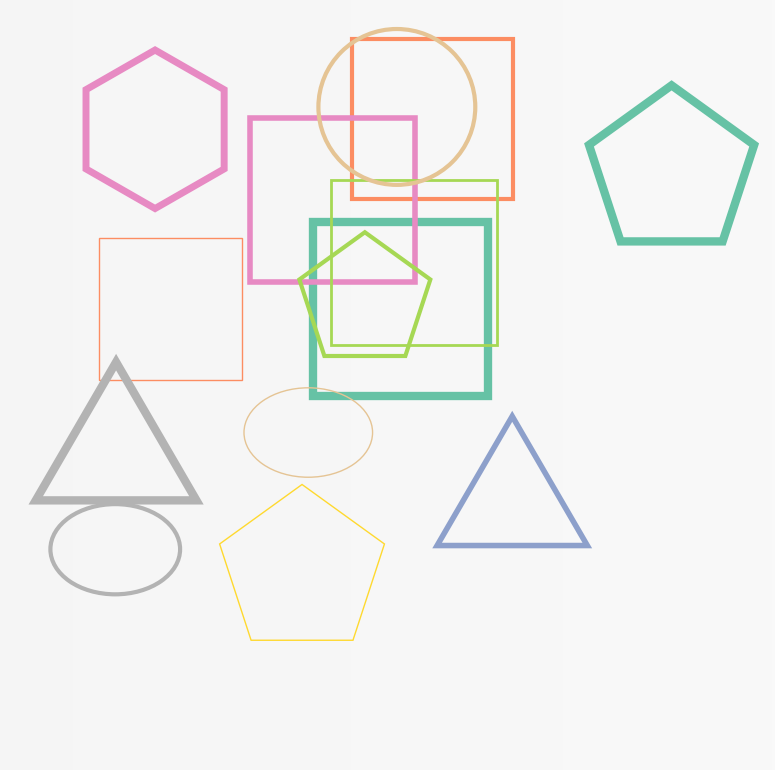[{"shape": "pentagon", "thickness": 3, "radius": 0.56, "center": [0.867, 0.777]}, {"shape": "square", "thickness": 3, "radius": 0.57, "center": [0.517, 0.598]}, {"shape": "square", "thickness": 1.5, "radius": 0.52, "center": [0.558, 0.846]}, {"shape": "square", "thickness": 0.5, "radius": 0.46, "center": [0.22, 0.598]}, {"shape": "triangle", "thickness": 2, "radius": 0.56, "center": [0.661, 0.347]}, {"shape": "square", "thickness": 2, "radius": 0.53, "center": [0.429, 0.741]}, {"shape": "hexagon", "thickness": 2.5, "radius": 0.51, "center": [0.2, 0.832]}, {"shape": "square", "thickness": 1, "radius": 0.54, "center": [0.534, 0.659]}, {"shape": "pentagon", "thickness": 1.5, "radius": 0.44, "center": [0.471, 0.61]}, {"shape": "pentagon", "thickness": 0.5, "radius": 0.56, "center": [0.39, 0.259]}, {"shape": "oval", "thickness": 0.5, "radius": 0.41, "center": [0.398, 0.438]}, {"shape": "circle", "thickness": 1.5, "radius": 0.51, "center": [0.512, 0.861]}, {"shape": "oval", "thickness": 1.5, "radius": 0.42, "center": [0.149, 0.287]}, {"shape": "triangle", "thickness": 3, "radius": 0.6, "center": [0.15, 0.41]}]